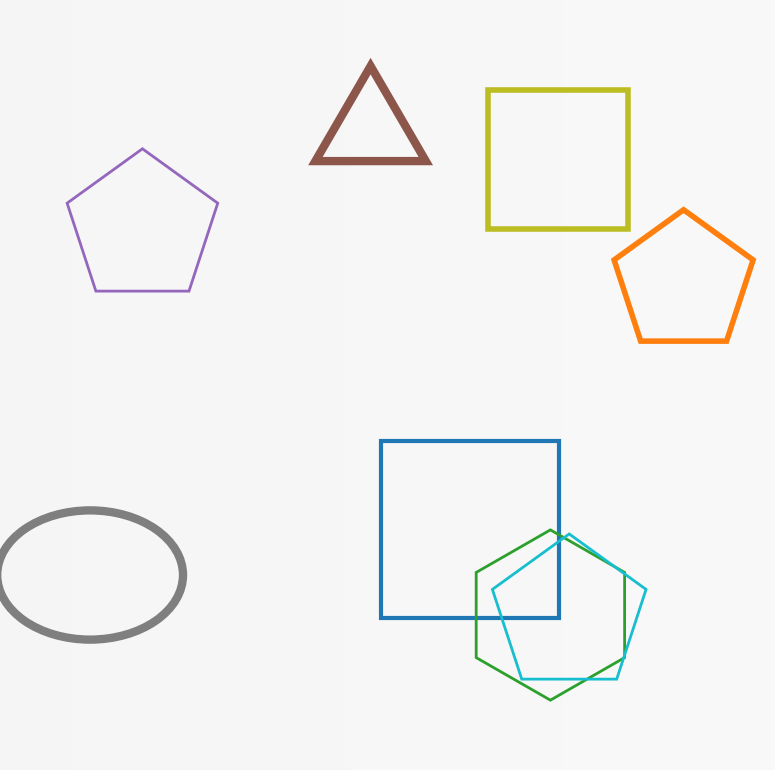[{"shape": "square", "thickness": 1.5, "radius": 0.58, "center": [0.607, 0.312]}, {"shape": "pentagon", "thickness": 2, "radius": 0.47, "center": [0.882, 0.633]}, {"shape": "hexagon", "thickness": 1, "radius": 0.55, "center": [0.71, 0.201]}, {"shape": "pentagon", "thickness": 1, "radius": 0.51, "center": [0.184, 0.705]}, {"shape": "triangle", "thickness": 3, "radius": 0.41, "center": [0.478, 0.832]}, {"shape": "oval", "thickness": 3, "radius": 0.6, "center": [0.116, 0.253]}, {"shape": "square", "thickness": 2, "radius": 0.45, "center": [0.72, 0.793]}, {"shape": "pentagon", "thickness": 1, "radius": 0.52, "center": [0.734, 0.202]}]